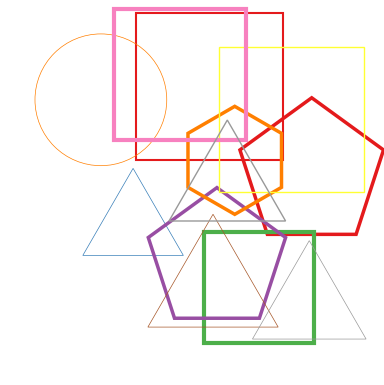[{"shape": "pentagon", "thickness": 2.5, "radius": 0.98, "center": [0.81, 0.55]}, {"shape": "square", "thickness": 1.5, "radius": 0.95, "center": [0.543, 0.776]}, {"shape": "triangle", "thickness": 0.5, "radius": 0.75, "center": [0.346, 0.412]}, {"shape": "square", "thickness": 3, "radius": 0.72, "center": [0.672, 0.253]}, {"shape": "pentagon", "thickness": 2.5, "radius": 0.94, "center": [0.563, 0.325]}, {"shape": "hexagon", "thickness": 2.5, "radius": 0.7, "center": [0.61, 0.584]}, {"shape": "circle", "thickness": 0.5, "radius": 0.86, "center": [0.262, 0.741]}, {"shape": "square", "thickness": 1, "radius": 0.94, "center": [0.757, 0.69]}, {"shape": "triangle", "thickness": 0.5, "radius": 0.98, "center": [0.553, 0.248]}, {"shape": "square", "thickness": 3, "radius": 0.85, "center": [0.467, 0.807]}, {"shape": "triangle", "thickness": 0.5, "radius": 0.85, "center": [0.803, 0.205]}, {"shape": "triangle", "thickness": 1, "radius": 0.87, "center": [0.59, 0.513]}]